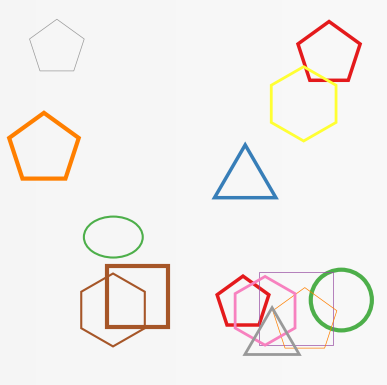[{"shape": "pentagon", "thickness": 2.5, "radius": 0.42, "center": [0.849, 0.86]}, {"shape": "pentagon", "thickness": 2.5, "radius": 0.35, "center": [0.627, 0.213]}, {"shape": "triangle", "thickness": 2.5, "radius": 0.46, "center": [0.633, 0.532]}, {"shape": "oval", "thickness": 1.5, "radius": 0.38, "center": [0.292, 0.384]}, {"shape": "circle", "thickness": 3, "radius": 0.39, "center": [0.881, 0.221]}, {"shape": "square", "thickness": 0.5, "radius": 0.48, "center": [0.763, 0.199]}, {"shape": "pentagon", "thickness": 3, "radius": 0.47, "center": [0.113, 0.612]}, {"shape": "pentagon", "thickness": 0.5, "radius": 0.43, "center": [0.787, 0.166]}, {"shape": "hexagon", "thickness": 2, "radius": 0.48, "center": [0.784, 0.73]}, {"shape": "square", "thickness": 3, "radius": 0.39, "center": [0.356, 0.23]}, {"shape": "hexagon", "thickness": 1.5, "radius": 0.47, "center": [0.292, 0.195]}, {"shape": "hexagon", "thickness": 2, "radius": 0.45, "center": [0.684, 0.193]}, {"shape": "triangle", "thickness": 2, "radius": 0.41, "center": [0.702, 0.12]}, {"shape": "pentagon", "thickness": 0.5, "radius": 0.37, "center": [0.147, 0.876]}]